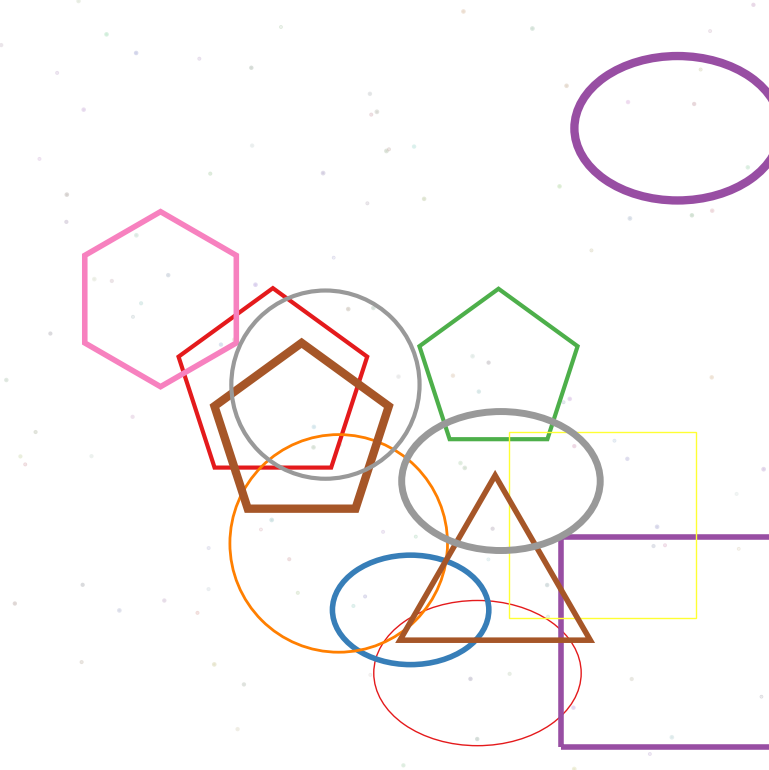[{"shape": "oval", "thickness": 0.5, "radius": 0.67, "center": [0.62, 0.126]}, {"shape": "pentagon", "thickness": 1.5, "radius": 0.64, "center": [0.354, 0.497]}, {"shape": "oval", "thickness": 2, "radius": 0.51, "center": [0.533, 0.208]}, {"shape": "pentagon", "thickness": 1.5, "radius": 0.54, "center": [0.647, 0.517]}, {"shape": "square", "thickness": 2, "radius": 0.68, "center": [0.865, 0.166]}, {"shape": "oval", "thickness": 3, "radius": 0.67, "center": [0.88, 0.833]}, {"shape": "circle", "thickness": 1, "radius": 0.71, "center": [0.44, 0.294]}, {"shape": "square", "thickness": 0.5, "radius": 0.61, "center": [0.783, 0.318]}, {"shape": "pentagon", "thickness": 3, "radius": 0.6, "center": [0.392, 0.436]}, {"shape": "triangle", "thickness": 2, "radius": 0.71, "center": [0.643, 0.24]}, {"shape": "hexagon", "thickness": 2, "radius": 0.57, "center": [0.209, 0.611]}, {"shape": "circle", "thickness": 1.5, "radius": 0.61, "center": [0.423, 0.5]}, {"shape": "oval", "thickness": 2.5, "radius": 0.64, "center": [0.651, 0.375]}]